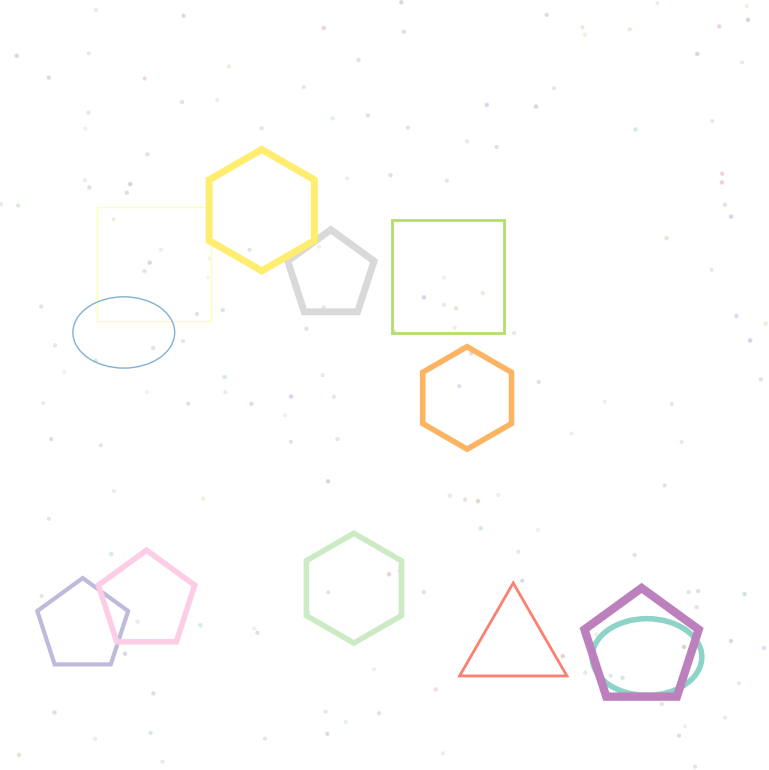[{"shape": "oval", "thickness": 2, "radius": 0.36, "center": [0.84, 0.147]}, {"shape": "square", "thickness": 0.5, "radius": 0.37, "center": [0.2, 0.657]}, {"shape": "pentagon", "thickness": 1.5, "radius": 0.31, "center": [0.107, 0.187]}, {"shape": "triangle", "thickness": 1, "radius": 0.4, "center": [0.667, 0.162]}, {"shape": "oval", "thickness": 0.5, "radius": 0.33, "center": [0.161, 0.568]}, {"shape": "hexagon", "thickness": 2, "radius": 0.33, "center": [0.607, 0.483]}, {"shape": "square", "thickness": 1, "radius": 0.37, "center": [0.582, 0.641]}, {"shape": "pentagon", "thickness": 2, "radius": 0.33, "center": [0.19, 0.22]}, {"shape": "pentagon", "thickness": 2.5, "radius": 0.29, "center": [0.43, 0.643]}, {"shape": "pentagon", "thickness": 3, "radius": 0.39, "center": [0.833, 0.158]}, {"shape": "hexagon", "thickness": 2, "radius": 0.36, "center": [0.46, 0.236]}, {"shape": "hexagon", "thickness": 2.5, "radius": 0.39, "center": [0.34, 0.727]}]